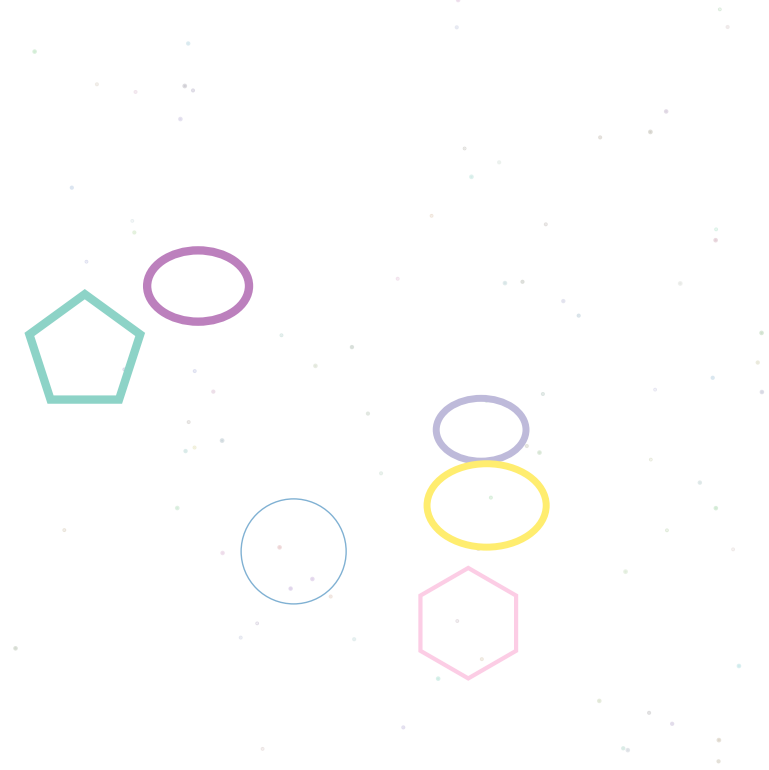[{"shape": "pentagon", "thickness": 3, "radius": 0.38, "center": [0.11, 0.542]}, {"shape": "oval", "thickness": 2.5, "radius": 0.29, "center": [0.625, 0.442]}, {"shape": "circle", "thickness": 0.5, "radius": 0.34, "center": [0.381, 0.284]}, {"shape": "hexagon", "thickness": 1.5, "radius": 0.36, "center": [0.608, 0.191]}, {"shape": "oval", "thickness": 3, "radius": 0.33, "center": [0.257, 0.629]}, {"shape": "oval", "thickness": 2.5, "radius": 0.39, "center": [0.632, 0.344]}]